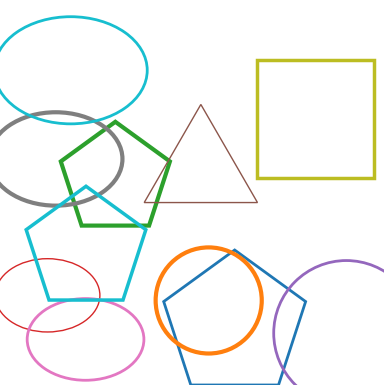[{"shape": "pentagon", "thickness": 2, "radius": 0.97, "center": [0.61, 0.157]}, {"shape": "circle", "thickness": 3, "radius": 0.69, "center": [0.542, 0.22]}, {"shape": "pentagon", "thickness": 3, "radius": 0.75, "center": [0.3, 0.535]}, {"shape": "oval", "thickness": 1, "radius": 0.68, "center": [0.123, 0.233]}, {"shape": "circle", "thickness": 2, "radius": 0.94, "center": [0.899, 0.135]}, {"shape": "triangle", "thickness": 1, "radius": 0.85, "center": [0.522, 0.559]}, {"shape": "oval", "thickness": 2, "radius": 0.76, "center": [0.222, 0.118]}, {"shape": "oval", "thickness": 3, "radius": 0.87, "center": [0.145, 0.587]}, {"shape": "square", "thickness": 2.5, "radius": 0.76, "center": [0.82, 0.691]}, {"shape": "oval", "thickness": 2, "radius": 0.99, "center": [0.184, 0.817]}, {"shape": "pentagon", "thickness": 2.5, "radius": 0.82, "center": [0.223, 0.353]}]